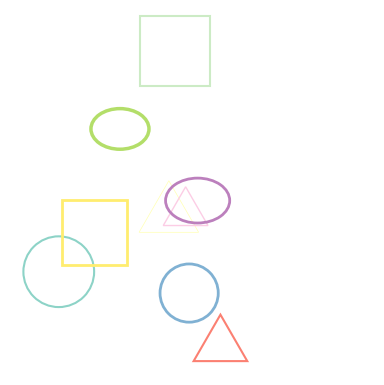[{"shape": "circle", "thickness": 1.5, "radius": 0.46, "center": [0.153, 0.294]}, {"shape": "triangle", "thickness": 0.5, "radius": 0.45, "center": [0.439, 0.441]}, {"shape": "triangle", "thickness": 1.5, "radius": 0.4, "center": [0.573, 0.102]}, {"shape": "circle", "thickness": 2, "radius": 0.38, "center": [0.491, 0.239]}, {"shape": "oval", "thickness": 2.5, "radius": 0.38, "center": [0.312, 0.665]}, {"shape": "triangle", "thickness": 1, "radius": 0.34, "center": [0.482, 0.448]}, {"shape": "oval", "thickness": 2, "radius": 0.42, "center": [0.513, 0.479]}, {"shape": "square", "thickness": 1.5, "radius": 0.45, "center": [0.455, 0.867]}, {"shape": "square", "thickness": 2, "radius": 0.43, "center": [0.245, 0.396]}]